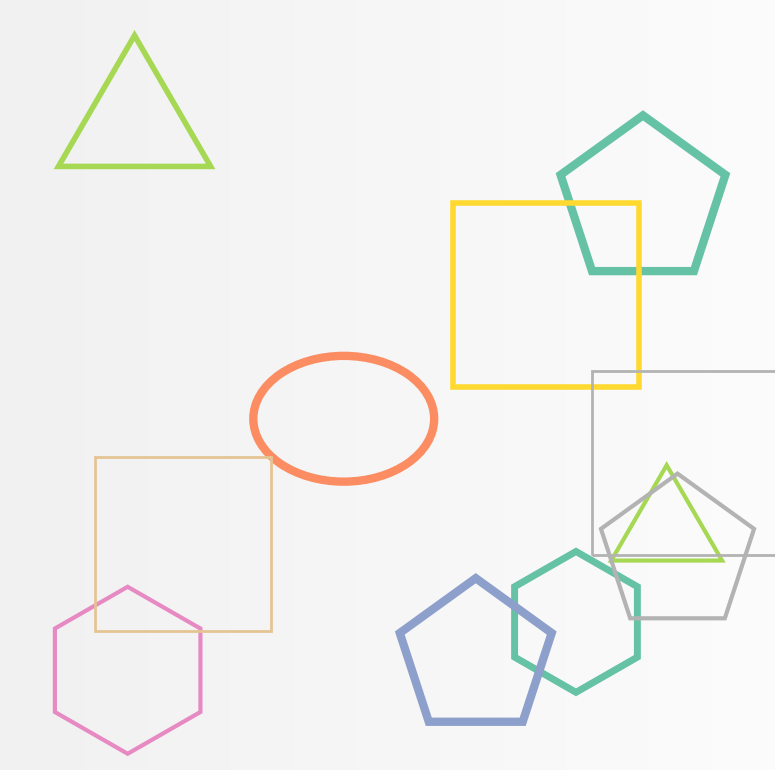[{"shape": "hexagon", "thickness": 2.5, "radius": 0.46, "center": [0.743, 0.192]}, {"shape": "pentagon", "thickness": 3, "radius": 0.56, "center": [0.83, 0.738]}, {"shape": "oval", "thickness": 3, "radius": 0.58, "center": [0.444, 0.456]}, {"shape": "pentagon", "thickness": 3, "radius": 0.52, "center": [0.614, 0.146]}, {"shape": "hexagon", "thickness": 1.5, "radius": 0.54, "center": [0.165, 0.13]}, {"shape": "triangle", "thickness": 1.5, "radius": 0.41, "center": [0.86, 0.313]}, {"shape": "triangle", "thickness": 2, "radius": 0.57, "center": [0.174, 0.841]}, {"shape": "square", "thickness": 2, "radius": 0.6, "center": [0.704, 0.617]}, {"shape": "square", "thickness": 1, "radius": 0.57, "center": [0.236, 0.294]}, {"shape": "square", "thickness": 1, "radius": 0.6, "center": [0.883, 0.399]}, {"shape": "pentagon", "thickness": 1.5, "radius": 0.52, "center": [0.874, 0.281]}]